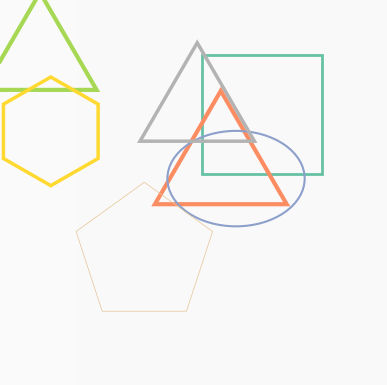[{"shape": "square", "thickness": 2, "radius": 0.77, "center": [0.676, 0.703]}, {"shape": "triangle", "thickness": 3, "radius": 0.98, "center": [0.57, 0.568]}, {"shape": "oval", "thickness": 1.5, "radius": 0.89, "center": [0.609, 0.536]}, {"shape": "triangle", "thickness": 3, "radius": 0.84, "center": [0.103, 0.851]}, {"shape": "hexagon", "thickness": 2.5, "radius": 0.71, "center": [0.131, 0.659]}, {"shape": "pentagon", "thickness": 0.5, "radius": 0.93, "center": [0.372, 0.341]}, {"shape": "triangle", "thickness": 2.5, "radius": 0.85, "center": [0.509, 0.719]}]